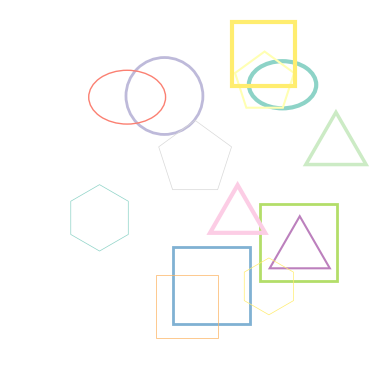[{"shape": "oval", "thickness": 3, "radius": 0.44, "center": [0.734, 0.78]}, {"shape": "hexagon", "thickness": 0.5, "radius": 0.43, "center": [0.259, 0.434]}, {"shape": "pentagon", "thickness": 1.5, "radius": 0.4, "center": [0.687, 0.785]}, {"shape": "circle", "thickness": 2, "radius": 0.5, "center": [0.427, 0.751]}, {"shape": "oval", "thickness": 1, "radius": 0.5, "center": [0.33, 0.748]}, {"shape": "square", "thickness": 2, "radius": 0.5, "center": [0.55, 0.26]}, {"shape": "square", "thickness": 0.5, "radius": 0.4, "center": [0.485, 0.204]}, {"shape": "square", "thickness": 2, "radius": 0.5, "center": [0.775, 0.369]}, {"shape": "triangle", "thickness": 3, "radius": 0.41, "center": [0.617, 0.437]}, {"shape": "pentagon", "thickness": 0.5, "radius": 0.5, "center": [0.507, 0.588]}, {"shape": "triangle", "thickness": 1.5, "radius": 0.45, "center": [0.779, 0.348]}, {"shape": "triangle", "thickness": 2.5, "radius": 0.45, "center": [0.873, 0.618]}, {"shape": "square", "thickness": 3, "radius": 0.41, "center": [0.684, 0.859]}, {"shape": "hexagon", "thickness": 0.5, "radius": 0.37, "center": [0.698, 0.256]}]